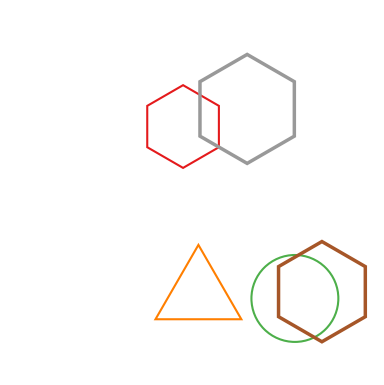[{"shape": "hexagon", "thickness": 1.5, "radius": 0.54, "center": [0.476, 0.671]}, {"shape": "circle", "thickness": 1.5, "radius": 0.56, "center": [0.766, 0.225]}, {"shape": "triangle", "thickness": 1.5, "radius": 0.64, "center": [0.515, 0.235]}, {"shape": "hexagon", "thickness": 2.5, "radius": 0.65, "center": [0.836, 0.242]}, {"shape": "hexagon", "thickness": 2.5, "radius": 0.71, "center": [0.642, 0.717]}]